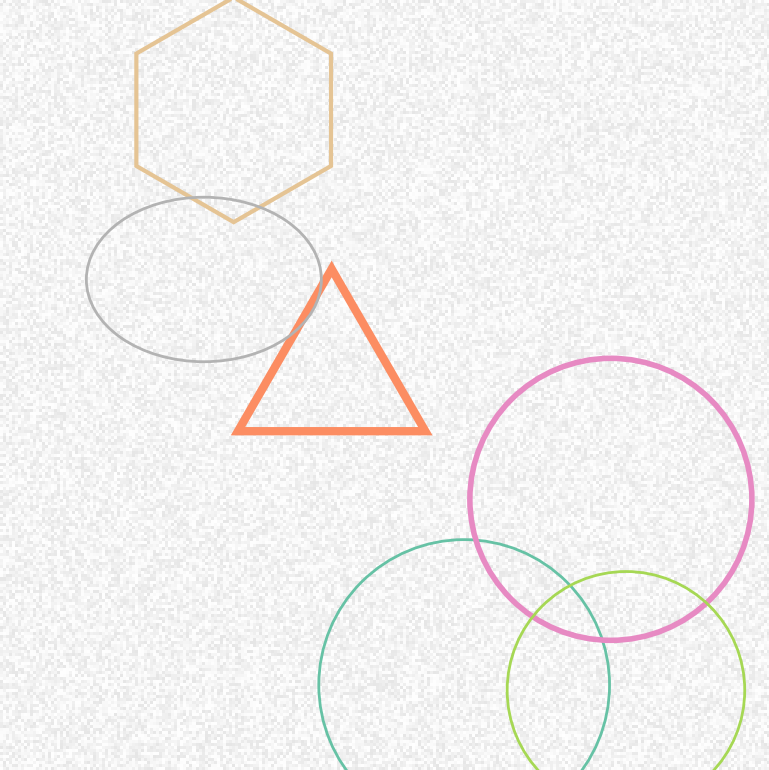[{"shape": "circle", "thickness": 1, "radius": 0.94, "center": [0.603, 0.11]}, {"shape": "triangle", "thickness": 3, "radius": 0.7, "center": [0.431, 0.51]}, {"shape": "circle", "thickness": 2, "radius": 0.92, "center": [0.793, 0.352]}, {"shape": "circle", "thickness": 1, "radius": 0.77, "center": [0.813, 0.103]}, {"shape": "hexagon", "thickness": 1.5, "radius": 0.73, "center": [0.303, 0.857]}, {"shape": "oval", "thickness": 1, "radius": 0.76, "center": [0.265, 0.637]}]